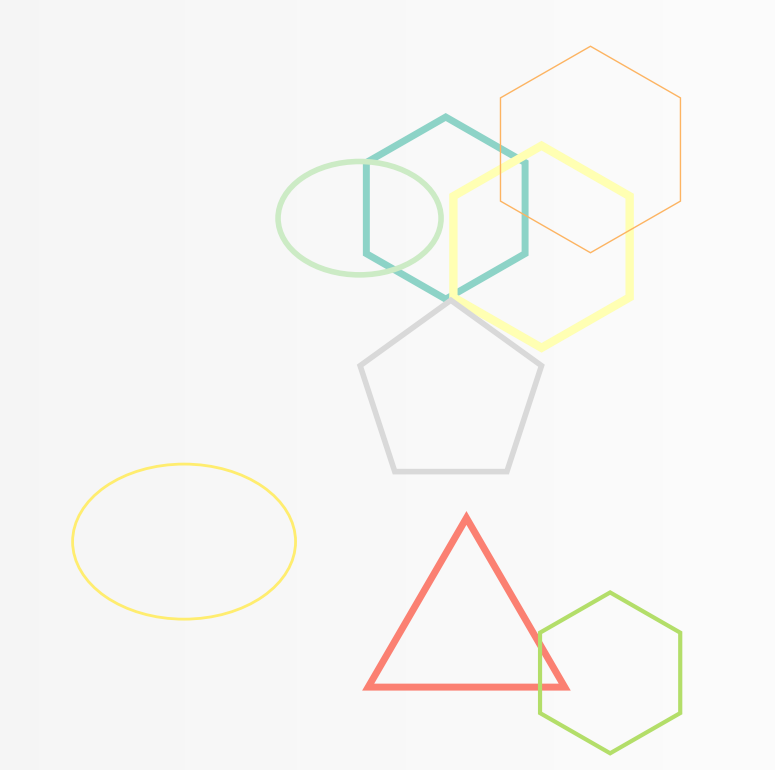[{"shape": "hexagon", "thickness": 2.5, "radius": 0.59, "center": [0.575, 0.73]}, {"shape": "hexagon", "thickness": 3, "radius": 0.66, "center": [0.699, 0.68]}, {"shape": "triangle", "thickness": 2.5, "radius": 0.73, "center": [0.602, 0.181]}, {"shape": "hexagon", "thickness": 0.5, "radius": 0.67, "center": [0.762, 0.806]}, {"shape": "hexagon", "thickness": 1.5, "radius": 0.52, "center": [0.787, 0.126]}, {"shape": "pentagon", "thickness": 2, "radius": 0.62, "center": [0.582, 0.487]}, {"shape": "oval", "thickness": 2, "radius": 0.53, "center": [0.464, 0.717]}, {"shape": "oval", "thickness": 1, "radius": 0.72, "center": [0.238, 0.297]}]